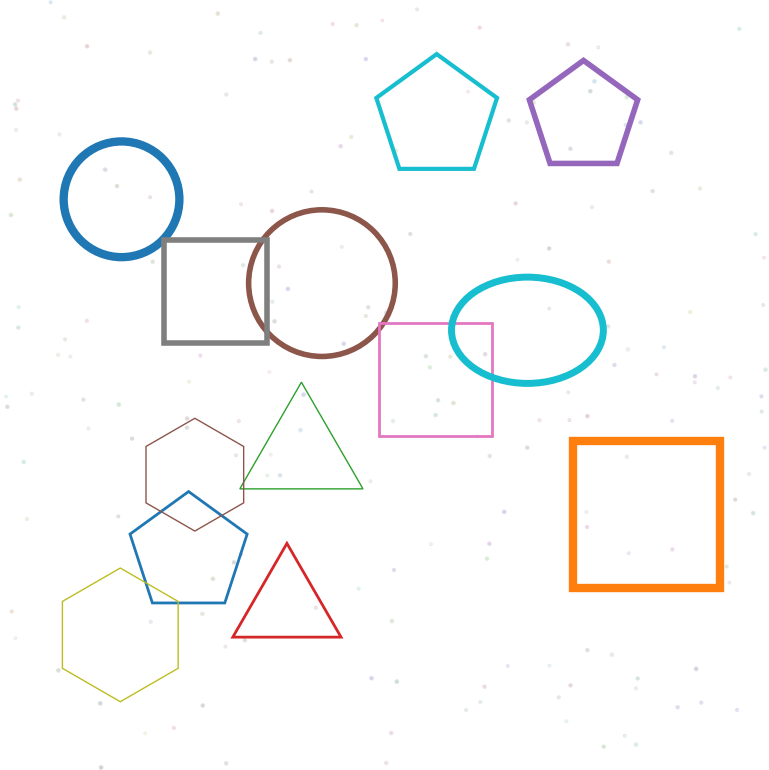[{"shape": "circle", "thickness": 3, "radius": 0.38, "center": [0.158, 0.741]}, {"shape": "pentagon", "thickness": 1, "radius": 0.4, "center": [0.245, 0.282]}, {"shape": "square", "thickness": 3, "radius": 0.48, "center": [0.84, 0.332]}, {"shape": "triangle", "thickness": 0.5, "radius": 0.46, "center": [0.391, 0.411]}, {"shape": "triangle", "thickness": 1, "radius": 0.41, "center": [0.373, 0.213]}, {"shape": "pentagon", "thickness": 2, "radius": 0.37, "center": [0.758, 0.848]}, {"shape": "hexagon", "thickness": 0.5, "radius": 0.37, "center": [0.253, 0.384]}, {"shape": "circle", "thickness": 2, "radius": 0.48, "center": [0.418, 0.632]}, {"shape": "square", "thickness": 1, "radius": 0.37, "center": [0.566, 0.507]}, {"shape": "square", "thickness": 2, "radius": 0.33, "center": [0.28, 0.621]}, {"shape": "hexagon", "thickness": 0.5, "radius": 0.43, "center": [0.156, 0.175]}, {"shape": "oval", "thickness": 2.5, "radius": 0.49, "center": [0.685, 0.571]}, {"shape": "pentagon", "thickness": 1.5, "radius": 0.41, "center": [0.567, 0.847]}]